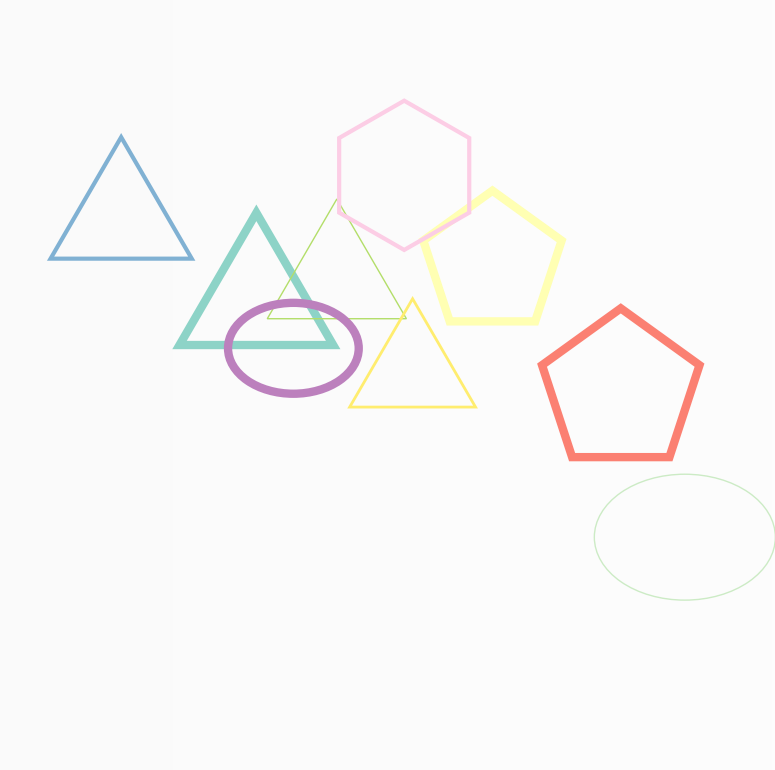[{"shape": "triangle", "thickness": 3, "radius": 0.57, "center": [0.331, 0.609]}, {"shape": "pentagon", "thickness": 3, "radius": 0.47, "center": [0.635, 0.659]}, {"shape": "pentagon", "thickness": 3, "radius": 0.53, "center": [0.801, 0.493]}, {"shape": "triangle", "thickness": 1.5, "radius": 0.53, "center": [0.156, 0.717]}, {"shape": "triangle", "thickness": 0.5, "radius": 0.52, "center": [0.435, 0.638]}, {"shape": "hexagon", "thickness": 1.5, "radius": 0.48, "center": [0.522, 0.772]}, {"shape": "oval", "thickness": 3, "radius": 0.42, "center": [0.379, 0.548]}, {"shape": "oval", "thickness": 0.5, "radius": 0.58, "center": [0.884, 0.302]}, {"shape": "triangle", "thickness": 1, "radius": 0.47, "center": [0.532, 0.518]}]